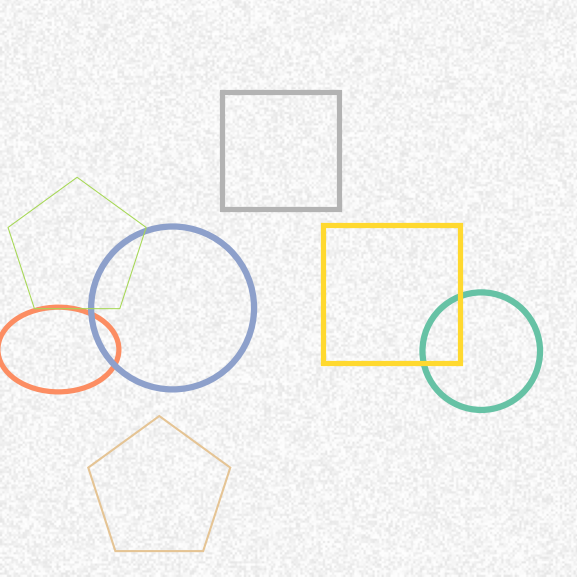[{"shape": "circle", "thickness": 3, "radius": 0.51, "center": [0.833, 0.391]}, {"shape": "oval", "thickness": 2.5, "radius": 0.52, "center": [0.101, 0.394]}, {"shape": "circle", "thickness": 3, "radius": 0.71, "center": [0.299, 0.466]}, {"shape": "pentagon", "thickness": 0.5, "radius": 0.63, "center": [0.134, 0.566]}, {"shape": "square", "thickness": 2.5, "radius": 0.59, "center": [0.678, 0.49]}, {"shape": "pentagon", "thickness": 1, "radius": 0.65, "center": [0.276, 0.149]}, {"shape": "square", "thickness": 2.5, "radius": 0.51, "center": [0.486, 0.738]}]